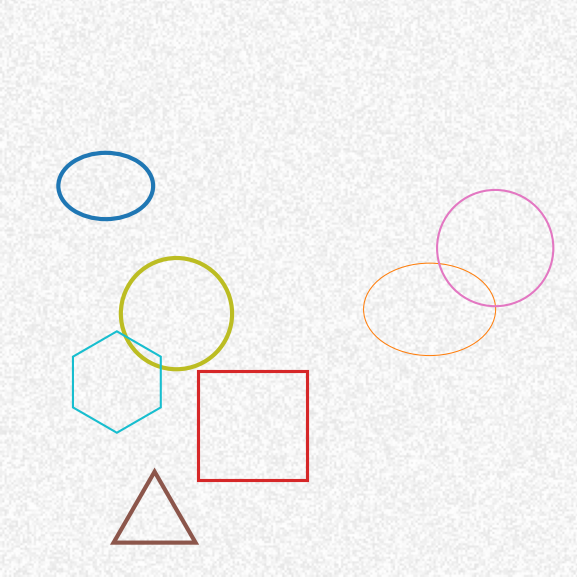[{"shape": "oval", "thickness": 2, "radius": 0.41, "center": [0.183, 0.677]}, {"shape": "oval", "thickness": 0.5, "radius": 0.57, "center": [0.744, 0.463]}, {"shape": "square", "thickness": 1.5, "radius": 0.47, "center": [0.437, 0.263]}, {"shape": "triangle", "thickness": 2, "radius": 0.41, "center": [0.268, 0.1]}, {"shape": "circle", "thickness": 1, "radius": 0.5, "center": [0.857, 0.57]}, {"shape": "circle", "thickness": 2, "radius": 0.48, "center": [0.306, 0.456]}, {"shape": "hexagon", "thickness": 1, "radius": 0.44, "center": [0.202, 0.338]}]